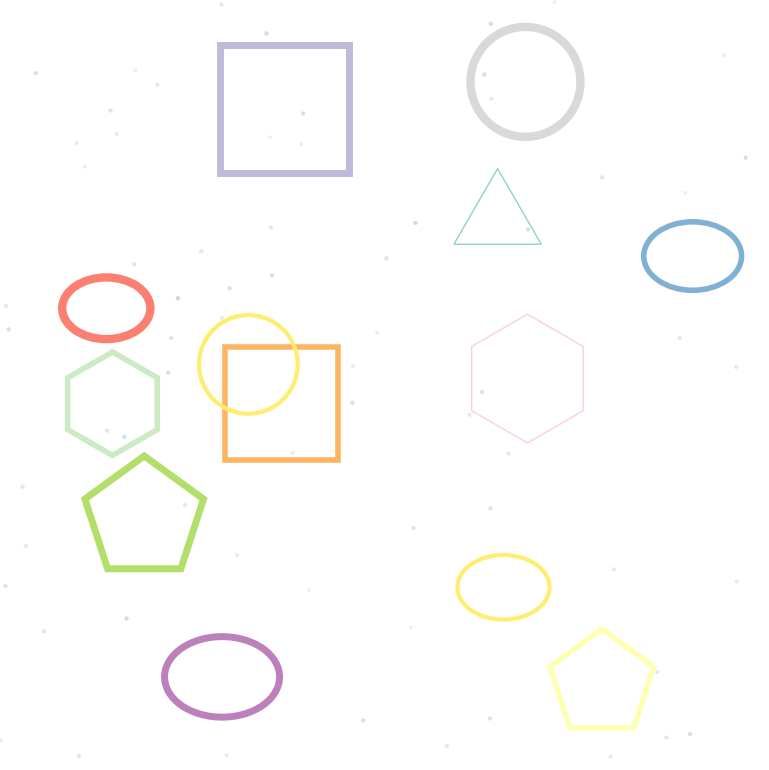[{"shape": "triangle", "thickness": 0.5, "radius": 0.33, "center": [0.646, 0.716]}, {"shape": "pentagon", "thickness": 2, "radius": 0.35, "center": [0.781, 0.112]}, {"shape": "square", "thickness": 2.5, "radius": 0.42, "center": [0.37, 0.858]}, {"shape": "oval", "thickness": 3, "radius": 0.29, "center": [0.138, 0.6]}, {"shape": "oval", "thickness": 2, "radius": 0.32, "center": [0.9, 0.667]}, {"shape": "square", "thickness": 2, "radius": 0.37, "center": [0.366, 0.476]}, {"shape": "pentagon", "thickness": 2.5, "radius": 0.4, "center": [0.187, 0.327]}, {"shape": "hexagon", "thickness": 0.5, "radius": 0.42, "center": [0.685, 0.508]}, {"shape": "circle", "thickness": 3, "radius": 0.36, "center": [0.682, 0.894]}, {"shape": "oval", "thickness": 2.5, "radius": 0.37, "center": [0.288, 0.121]}, {"shape": "hexagon", "thickness": 2, "radius": 0.34, "center": [0.146, 0.476]}, {"shape": "circle", "thickness": 1.5, "radius": 0.32, "center": [0.322, 0.527]}, {"shape": "oval", "thickness": 1.5, "radius": 0.3, "center": [0.654, 0.237]}]